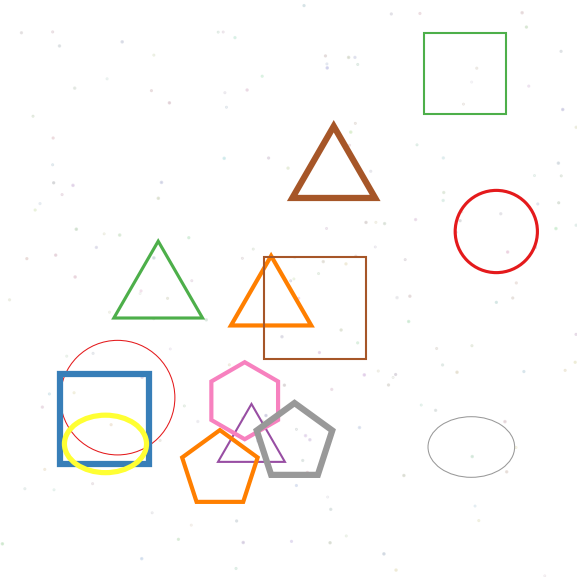[{"shape": "circle", "thickness": 0.5, "radius": 0.5, "center": [0.204, 0.311]}, {"shape": "circle", "thickness": 1.5, "radius": 0.36, "center": [0.859, 0.598]}, {"shape": "square", "thickness": 3, "radius": 0.39, "center": [0.181, 0.274]}, {"shape": "triangle", "thickness": 1.5, "radius": 0.44, "center": [0.274, 0.493]}, {"shape": "square", "thickness": 1, "radius": 0.35, "center": [0.805, 0.872]}, {"shape": "triangle", "thickness": 1, "radius": 0.33, "center": [0.435, 0.233]}, {"shape": "pentagon", "thickness": 2, "radius": 0.34, "center": [0.381, 0.186]}, {"shape": "triangle", "thickness": 2, "radius": 0.4, "center": [0.469, 0.476]}, {"shape": "oval", "thickness": 2.5, "radius": 0.36, "center": [0.183, 0.23]}, {"shape": "triangle", "thickness": 3, "radius": 0.41, "center": [0.578, 0.698]}, {"shape": "square", "thickness": 1, "radius": 0.44, "center": [0.546, 0.466]}, {"shape": "hexagon", "thickness": 2, "radius": 0.33, "center": [0.424, 0.305]}, {"shape": "oval", "thickness": 0.5, "radius": 0.37, "center": [0.816, 0.225]}, {"shape": "pentagon", "thickness": 3, "radius": 0.34, "center": [0.51, 0.232]}]